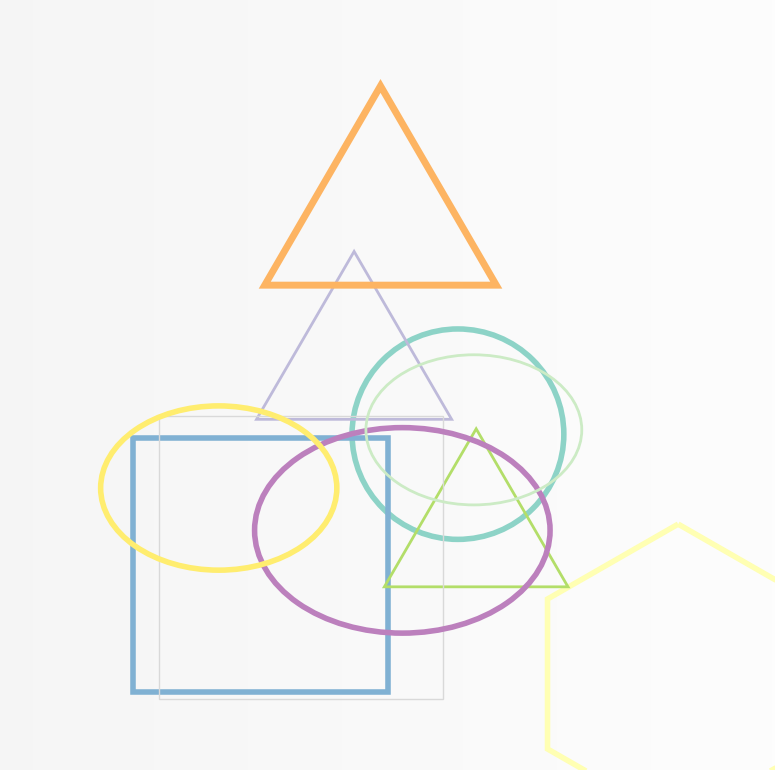[{"shape": "circle", "thickness": 2, "radius": 0.68, "center": [0.591, 0.436]}, {"shape": "hexagon", "thickness": 2, "radius": 0.97, "center": [0.875, 0.125]}, {"shape": "triangle", "thickness": 1, "radius": 0.73, "center": [0.457, 0.528]}, {"shape": "square", "thickness": 2, "radius": 0.82, "center": [0.337, 0.266]}, {"shape": "triangle", "thickness": 2.5, "radius": 0.86, "center": [0.491, 0.716]}, {"shape": "triangle", "thickness": 1, "radius": 0.68, "center": [0.614, 0.306]}, {"shape": "square", "thickness": 0.5, "radius": 0.92, "center": [0.388, 0.276]}, {"shape": "oval", "thickness": 2, "radius": 0.95, "center": [0.519, 0.311]}, {"shape": "oval", "thickness": 1, "radius": 0.7, "center": [0.611, 0.442]}, {"shape": "oval", "thickness": 2, "radius": 0.76, "center": [0.282, 0.366]}]